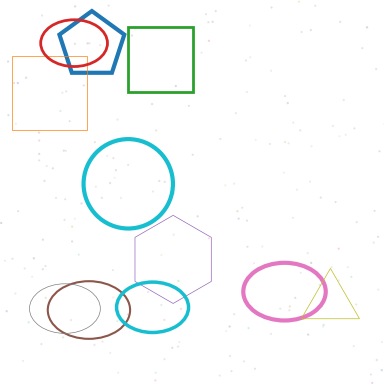[{"shape": "pentagon", "thickness": 3, "radius": 0.44, "center": [0.239, 0.883]}, {"shape": "square", "thickness": 0.5, "radius": 0.48, "center": [0.129, 0.759]}, {"shape": "square", "thickness": 2, "radius": 0.42, "center": [0.416, 0.846]}, {"shape": "oval", "thickness": 2, "radius": 0.43, "center": [0.192, 0.888]}, {"shape": "hexagon", "thickness": 0.5, "radius": 0.57, "center": [0.45, 0.326]}, {"shape": "oval", "thickness": 1.5, "radius": 0.53, "center": [0.231, 0.195]}, {"shape": "oval", "thickness": 3, "radius": 0.54, "center": [0.739, 0.242]}, {"shape": "oval", "thickness": 0.5, "radius": 0.46, "center": [0.169, 0.198]}, {"shape": "triangle", "thickness": 0.5, "radius": 0.44, "center": [0.858, 0.216]}, {"shape": "circle", "thickness": 3, "radius": 0.58, "center": [0.333, 0.523]}, {"shape": "oval", "thickness": 2.5, "radius": 0.47, "center": [0.396, 0.202]}]